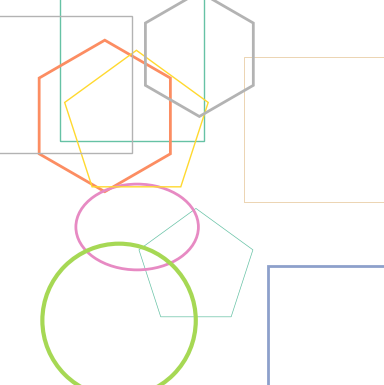[{"shape": "square", "thickness": 1, "radius": 0.94, "center": [0.343, 0.822]}, {"shape": "pentagon", "thickness": 0.5, "radius": 0.78, "center": [0.509, 0.303]}, {"shape": "hexagon", "thickness": 2, "radius": 0.98, "center": [0.272, 0.699]}, {"shape": "square", "thickness": 2, "radius": 0.82, "center": [0.86, 0.146]}, {"shape": "oval", "thickness": 2, "radius": 0.8, "center": [0.356, 0.41]}, {"shape": "circle", "thickness": 3, "radius": 1.0, "center": [0.309, 0.168]}, {"shape": "pentagon", "thickness": 1, "radius": 0.98, "center": [0.354, 0.673]}, {"shape": "square", "thickness": 0.5, "radius": 0.94, "center": [0.822, 0.664]}, {"shape": "hexagon", "thickness": 2, "radius": 0.81, "center": [0.518, 0.859]}, {"shape": "square", "thickness": 1, "radius": 0.89, "center": [0.166, 0.781]}]